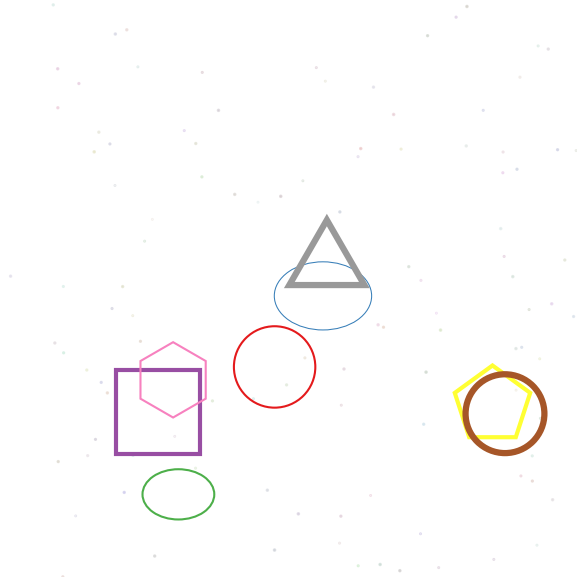[{"shape": "circle", "thickness": 1, "radius": 0.35, "center": [0.476, 0.364]}, {"shape": "oval", "thickness": 0.5, "radius": 0.42, "center": [0.559, 0.487]}, {"shape": "oval", "thickness": 1, "radius": 0.31, "center": [0.309, 0.143]}, {"shape": "square", "thickness": 2, "radius": 0.36, "center": [0.273, 0.285]}, {"shape": "pentagon", "thickness": 2, "radius": 0.34, "center": [0.853, 0.298]}, {"shape": "circle", "thickness": 3, "radius": 0.34, "center": [0.874, 0.283]}, {"shape": "hexagon", "thickness": 1, "radius": 0.33, "center": [0.3, 0.341]}, {"shape": "triangle", "thickness": 3, "radius": 0.38, "center": [0.566, 0.543]}]